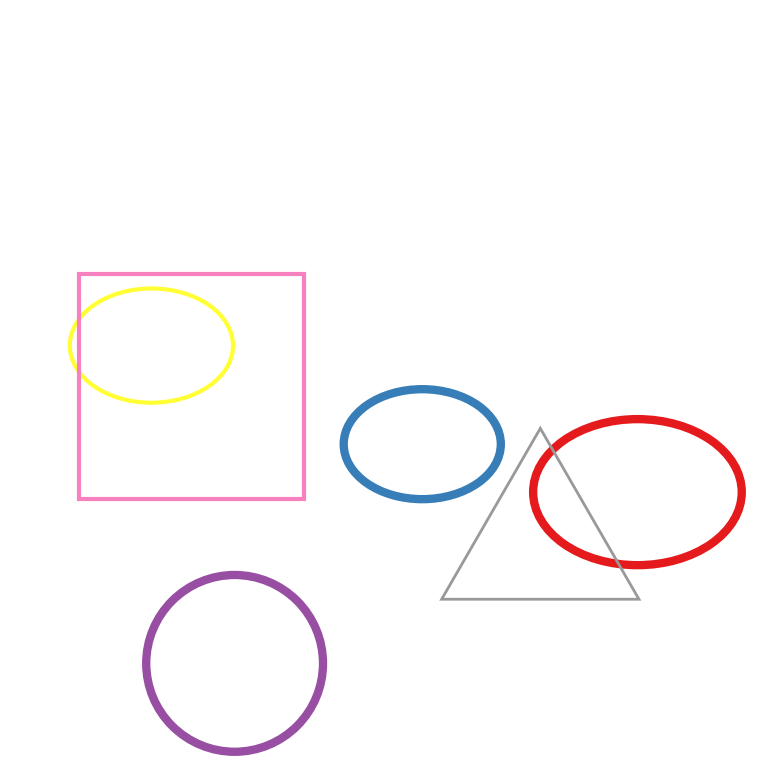[{"shape": "oval", "thickness": 3, "radius": 0.68, "center": [0.828, 0.361]}, {"shape": "oval", "thickness": 3, "radius": 0.51, "center": [0.548, 0.423]}, {"shape": "circle", "thickness": 3, "radius": 0.57, "center": [0.305, 0.138]}, {"shape": "oval", "thickness": 1.5, "radius": 0.53, "center": [0.197, 0.551]}, {"shape": "square", "thickness": 1.5, "radius": 0.73, "center": [0.249, 0.498]}, {"shape": "triangle", "thickness": 1, "radius": 0.74, "center": [0.702, 0.296]}]